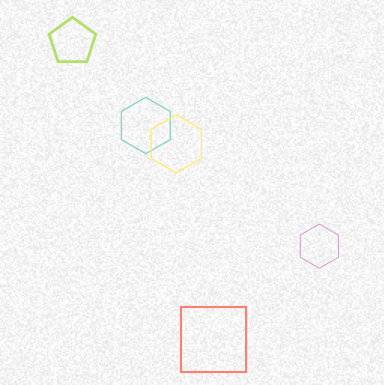[{"shape": "hexagon", "thickness": 1, "radius": 0.37, "center": [0.379, 0.674]}, {"shape": "square", "thickness": 1.5, "radius": 0.42, "center": [0.555, 0.119]}, {"shape": "pentagon", "thickness": 2, "radius": 0.32, "center": [0.188, 0.891]}, {"shape": "hexagon", "thickness": 0.5, "radius": 0.29, "center": [0.83, 0.361]}, {"shape": "hexagon", "thickness": 1, "radius": 0.38, "center": [0.458, 0.626]}]